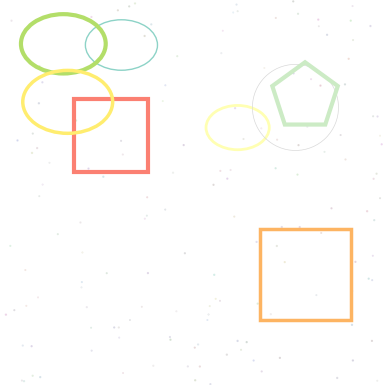[{"shape": "oval", "thickness": 1, "radius": 0.47, "center": [0.315, 0.883]}, {"shape": "oval", "thickness": 2, "radius": 0.41, "center": [0.617, 0.669]}, {"shape": "square", "thickness": 3, "radius": 0.48, "center": [0.288, 0.648]}, {"shape": "square", "thickness": 2.5, "radius": 0.59, "center": [0.793, 0.287]}, {"shape": "oval", "thickness": 3, "radius": 0.55, "center": [0.165, 0.886]}, {"shape": "circle", "thickness": 0.5, "radius": 0.56, "center": [0.767, 0.721]}, {"shape": "pentagon", "thickness": 3, "radius": 0.45, "center": [0.792, 0.749]}, {"shape": "oval", "thickness": 2.5, "radius": 0.58, "center": [0.176, 0.735]}]